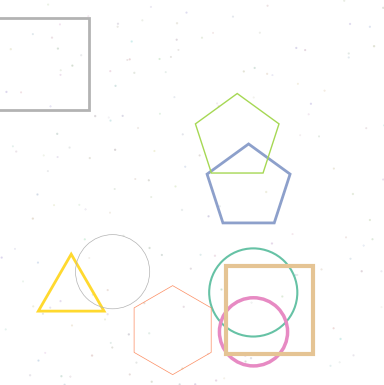[{"shape": "circle", "thickness": 1.5, "radius": 0.57, "center": [0.658, 0.24]}, {"shape": "hexagon", "thickness": 0.5, "radius": 0.58, "center": [0.448, 0.143]}, {"shape": "pentagon", "thickness": 2, "radius": 0.57, "center": [0.646, 0.513]}, {"shape": "circle", "thickness": 2.5, "radius": 0.44, "center": [0.658, 0.138]}, {"shape": "pentagon", "thickness": 1, "radius": 0.57, "center": [0.616, 0.643]}, {"shape": "triangle", "thickness": 2, "radius": 0.49, "center": [0.185, 0.241]}, {"shape": "square", "thickness": 3, "radius": 0.57, "center": [0.7, 0.195]}, {"shape": "square", "thickness": 2, "radius": 0.6, "center": [0.112, 0.835]}, {"shape": "circle", "thickness": 0.5, "radius": 0.48, "center": [0.293, 0.294]}]